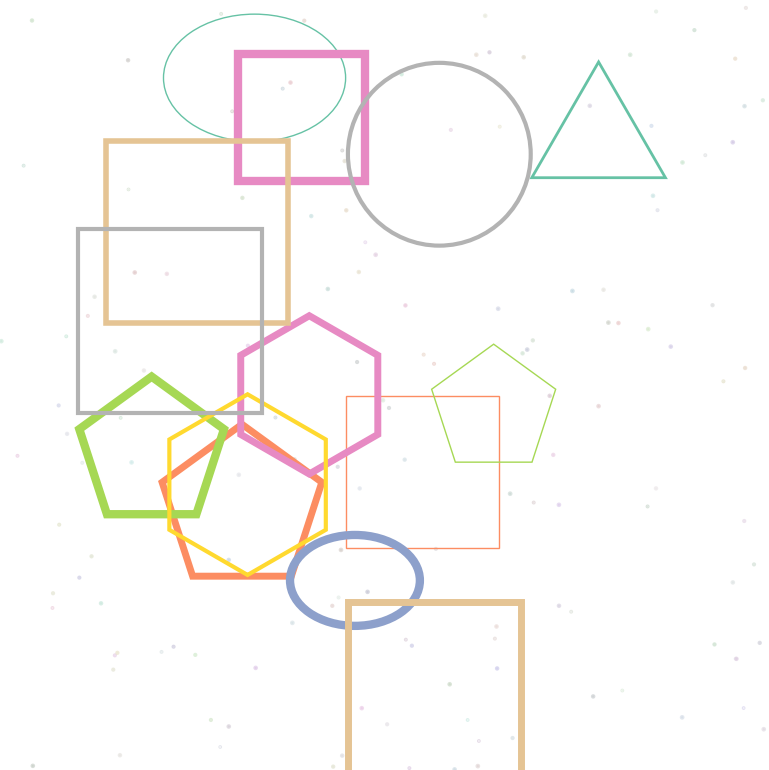[{"shape": "triangle", "thickness": 1, "radius": 0.5, "center": [0.777, 0.819]}, {"shape": "oval", "thickness": 0.5, "radius": 0.59, "center": [0.331, 0.899]}, {"shape": "pentagon", "thickness": 2.5, "radius": 0.55, "center": [0.314, 0.34]}, {"shape": "square", "thickness": 0.5, "radius": 0.49, "center": [0.549, 0.387]}, {"shape": "oval", "thickness": 3, "radius": 0.42, "center": [0.461, 0.246]}, {"shape": "hexagon", "thickness": 2.5, "radius": 0.51, "center": [0.402, 0.487]}, {"shape": "square", "thickness": 3, "radius": 0.41, "center": [0.392, 0.847]}, {"shape": "pentagon", "thickness": 3, "radius": 0.49, "center": [0.197, 0.412]}, {"shape": "pentagon", "thickness": 0.5, "radius": 0.42, "center": [0.641, 0.468]}, {"shape": "hexagon", "thickness": 1.5, "radius": 0.59, "center": [0.322, 0.371]}, {"shape": "square", "thickness": 2.5, "radius": 0.56, "center": [0.564, 0.105]}, {"shape": "square", "thickness": 2, "radius": 0.59, "center": [0.256, 0.698]}, {"shape": "square", "thickness": 1.5, "radius": 0.6, "center": [0.221, 0.583]}, {"shape": "circle", "thickness": 1.5, "radius": 0.59, "center": [0.571, 0.8]}]